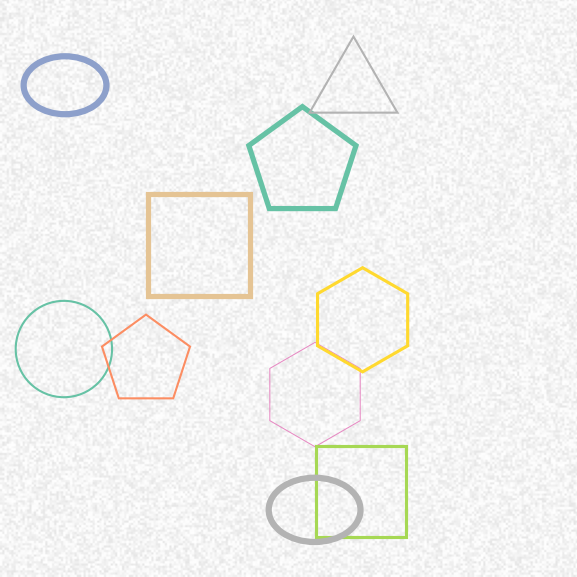[{"shape": "circle", "thickness": 1, "radius": 0.42, "center": [0.111, 0.395]}, {"shape": "pentagon", "thickness": 2.5, "radius": 0.49, "center": [0.524, 0.717]}, {"shape": "pentagon", "thickness": 1, "radius": 0.4, "center": [0.253, 0.374]}, {"shape": "oval", "thickness": 3, "radius": 0.36, "center": [0.113, 0.852]}, {"shape": "hexagon", "thickness": 0.5, "radius": 0.45, "center": [0.545, 0.316]}, {"shape": "square", "thickness": 1.5, "radius": 0.39, "center": [0.625, 0.148]}, {"shape": "hexagon", "thickness": 1.5, "radius": 0.45, "center": [0.628, 0.445]}, {"shape": "square", "thickness": 2.5, "radius": 0.44, "center": [0.345, 0.575]}, {"shape": "oval", "thickness": 3, "radius": 0.4, "center": [0.545, 0.116]}, {"shape": "triangle", "thickness": 1, "radius": 0.44, "center": [0.612, 0.848]}]